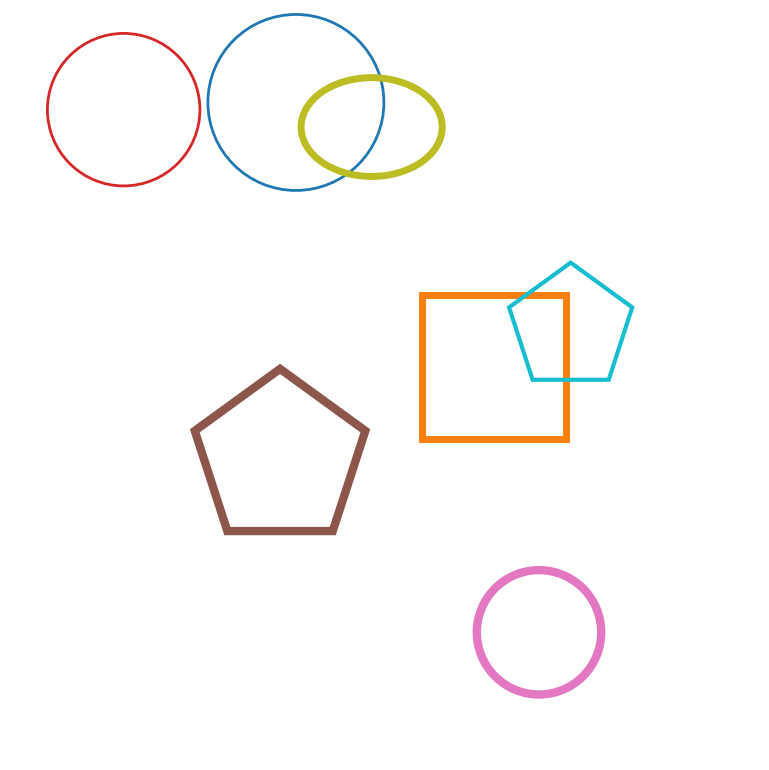[{"shape": "circle", "thickness": 1, "radius": 0.57, "center": [0.384, 0.867]}, {"shape": "square", "thickness": 2.5, "radius": 0.47, "center": [0.641, 0.524]}, {"shape": "circle", "thickness": 1, "radius": 0.5, "center": [0.161, 0.858]}, {"shape": "pentagon", "thickness": 3, "radius": 0.58, "center": [0.364, 0.405]}, {"shape": "circle", "thickness": 3, "radius": 0.4, "center": [0.7, 0.179]}, {"shape": "oval", "thickness": 2.5, "radius": 0.46, "center": [0.483, 0.835]}, {"shape": "pentagon", "thickness": 1.5, "radius": 0.42, "center": [0.741, 0.575]}]